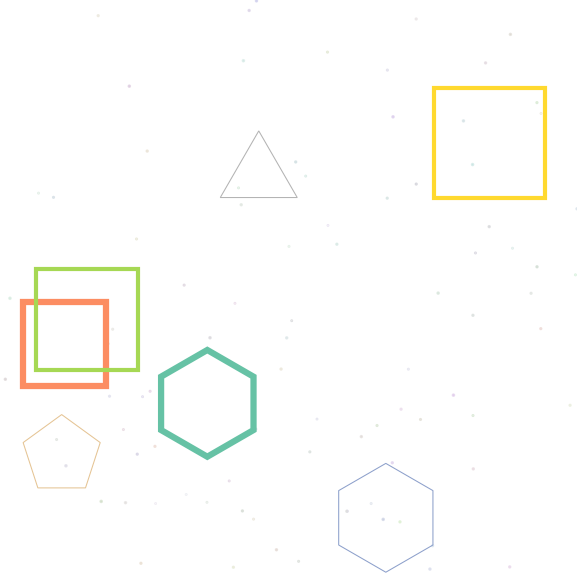[{"shape": "hexagon", "thickness": 3, "radius": 0.46, "center": [0.359, 0.301]}, {"shape": "square", "thickness": 3, "radius": 0.36, "center": [0.112, 0.404]}, {"shape": "hexagon", "thickness": 0.5, "radius": 0.47, "center": [0.668, 0.103]}, {"shape": "square", "thickness": 2, "radius": 0.44, "center": [0.15, 0.446]}, {"shape": "square", "thickness": 2, "radius": 0.48, "center": [0.848, 0.751]}, {"shape": "pentagon", "thickness": 0.5, "radius": 0.35, "center": [0.107, 0.211]}, {"shape": "triangle", "thickness": 0.5, "radius": 0.38, "center": [0.448, 0.696]}]